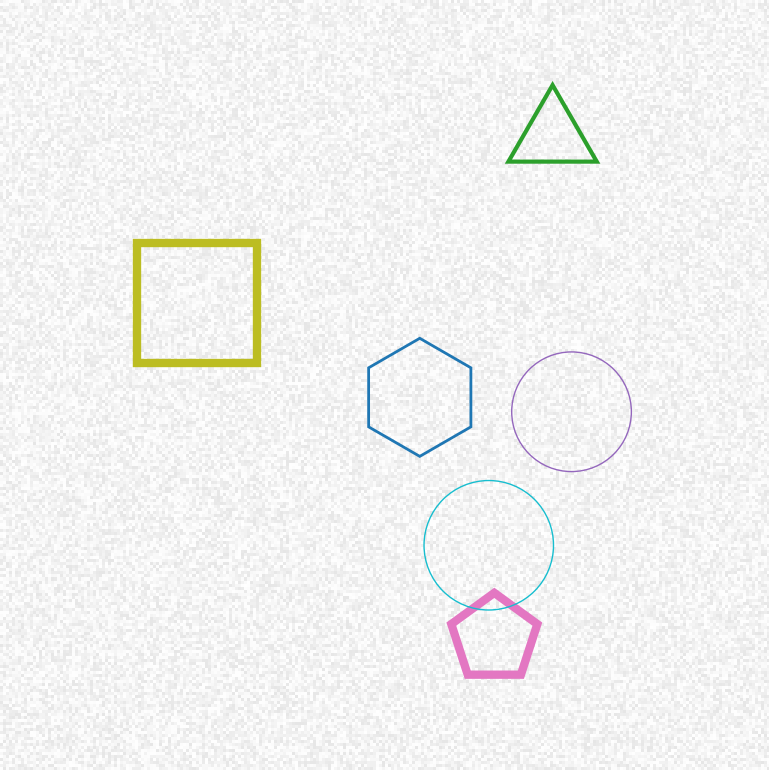[{"shape": "hexagon", "thickness": 1, "radius": 0.38, "center": [0.545, 0.484]}, {"shape": "triangle", "thickness": 1.5, "radius": 0.33, "center": [0.718, 0.823]}, {"shape": "circle", "thickness": 0.5, "radius": 0.39, "center": [0.742, 0.465]}, {"shape": "pentagon", "thickness": 3, "radius": 0.29, "center": [0.642, 0.171]}, {"shape": "square", "thickness": 3, "radius": 0.39, "center": [0.256, 0.606]}, {"shape": "circle", "thickness": 0.5, "radius": 0.42, "center": [0.635, 0.292]}]